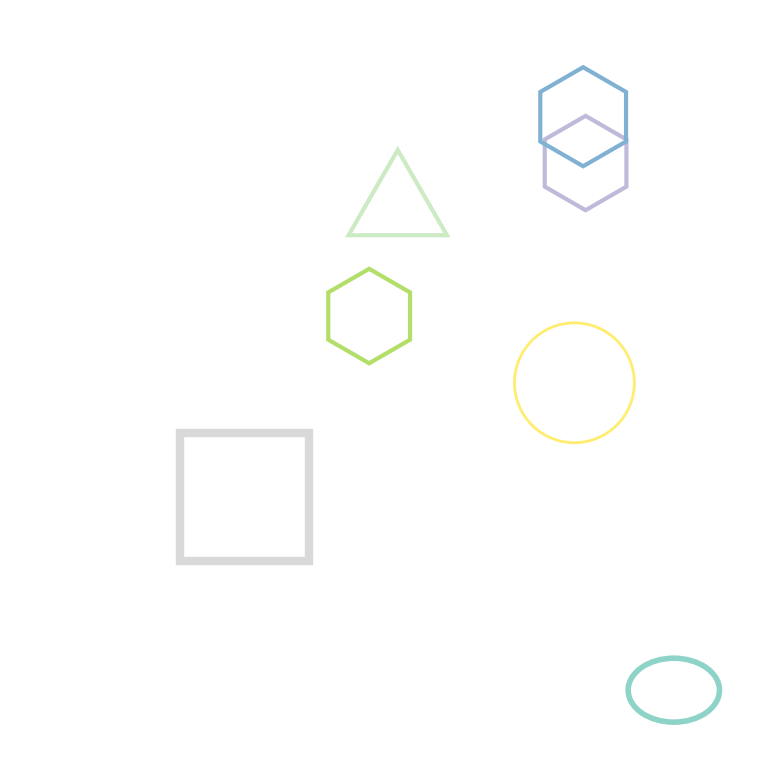[{"shape": "oval", "thickness": 2, "radius": 0.3, "center": [0.875, 0.104]}, {"shape": "hexagon", "thickness": 1.5, "radius": 0.31, "center": [0.76, 0.788]}, {"shape": "hexagon", "thickness": 1.5, "radius": 0.32, "center": [0.757, 0.848]}, {"shape": "hexagon", "thickness": 1.5, "radius": 0.31, "center": [0.479, 0.59]}, {"shape": "square", "thickness": 3, "radius": 0.42, "center": [0.318, 0.355]}, {"shape": "triangle", "thickness": 1.5, "radius": 0.37, "center": [0.517, 0.731]}, {"shape": "circle", "thickness": 1, "radius": 0.39, "center": [0.746, 0.503]}]